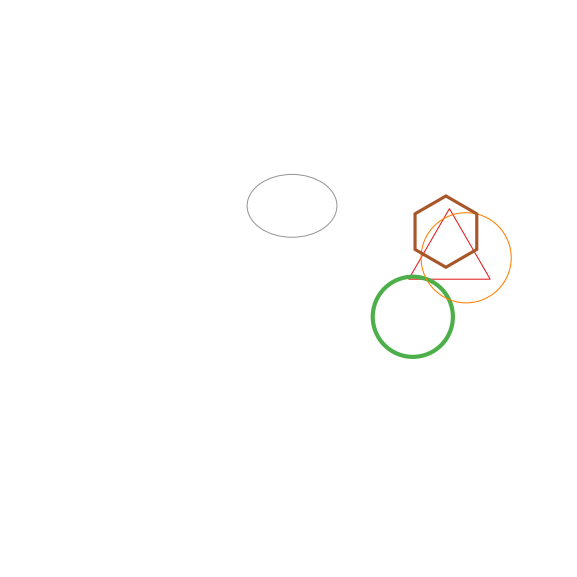[{"shape": "triangle", "thickness": 0.5, "radius": 0.41, "center": [0.778, 0.556]}, {"shape": "circle", "thickness": 2, "radius": 0.35, "center": [0.715, 0.451]}, {"shape": "circle", "thickness": 0.5, "radius": 0.39, "center": [0.807, 0.553]}, {"shape": "hexagon", "thickness": 1.5, "radius": 0.31, "center": [0.772, 0.598]}, {"shape": "oval", "thickness": 0.5, "radius": 0.39, "center": [0.506, 0.643]}]